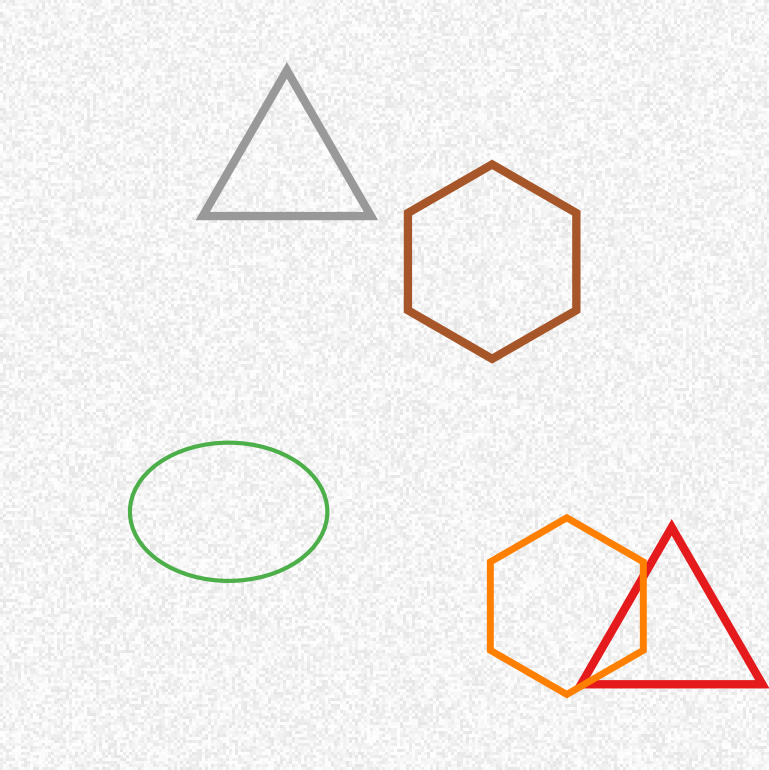[{"shape": "triangle", "thickness": 3, "radius": 0.68, "center": [0.872, 0.179]}, {"shape": "oval", "thickness": 1.5, "radius": 0.64, "center": [0.297, 0.335]}, {"shape": "hexagon", "thickness": 2.5, "radius": 0.57, "center": [0.736, 0.213]}, {"shape": "hexagon", "thickness": 3, "radius": 0.63, "center": [0.639, 0.66]}, {"shape": "triangle", "thickness": 3, "radius": 0.63, "center": [0.373, 0.782]}]